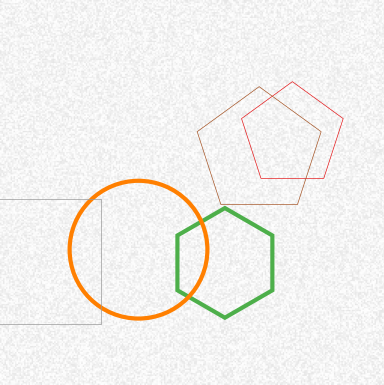[{"shape": "pentagon", "thickness": 0.5, "radius": 0.69, "center": [0.759, 0.649]}, {"shape": "hexagon", "thickness": 3, "radius": 0.71, "center": [0.584, 0.317]}, {"shape": "circle", "thickness": 3, "radius": 0.89, "center": [0.36, 0.351]}, {"shape": "pentagon", "thickness": 0.5, "radius": 0.85, "center": [0.673, 0.606]}, {"shape": "square", "thickness": 0.5, "radius": 0.81, "center": [0.101, 0.321]}]